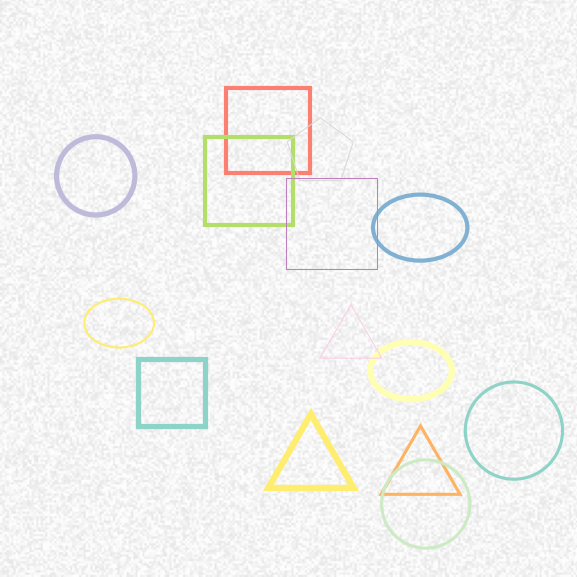[{"shape": "square", "thickness": 2.5, "radius": 0.29, "center": [0.297, 0.32]}, {"shape": "circle", "thickness": 1.5, "radius": 0.42, "center": [0.89, 0.254]}, {"shape": "oval", "thickness": 3, "radius": 0.35, "center": [0.712, 0.357]}, {"shape": "circle", "thickness": 2.5, "radius": 0.34, "center": [0.166, 0.695]}, {"shape": "square", "thickness": 2, "radius": 0.37, "center": [0.464, 0.773]}, {"shape": "oval", "thickness": 2, "radius": 0.41, "center": [0.728, 0.605]}, {"shape": "triangle", "thickness": 1.5, "radius": 0.4, "center": [0.728, 0.183]}, {"shape": "square", "thickness": 2, "radius": 0.38, "center": [0.431, 0.685]}, {"shape": "triangle", "thickness": 0.5, "radius": 0.31, "center": [0.608, 0.41]}, {"shape": "pentagon", "thickness": 0.5, "radius": 0.3, "center": [0.555, 0.735]}, {"shape": "square", "thickness": 0.5, "radius": 0.39, "center": [0.574, 0.612]}, {"shape": "circle", "thickness": 1.5, "radius": 0.38, "center": [0.737, 0.126]}, {"shape": "oval", "thickness": 1, "radius": 0.3, "center": [0.206, 0.44]}, {"shape": "triangle", "thickness": 3, "radius": 0.43, "center": [0.538, 0.197]}]